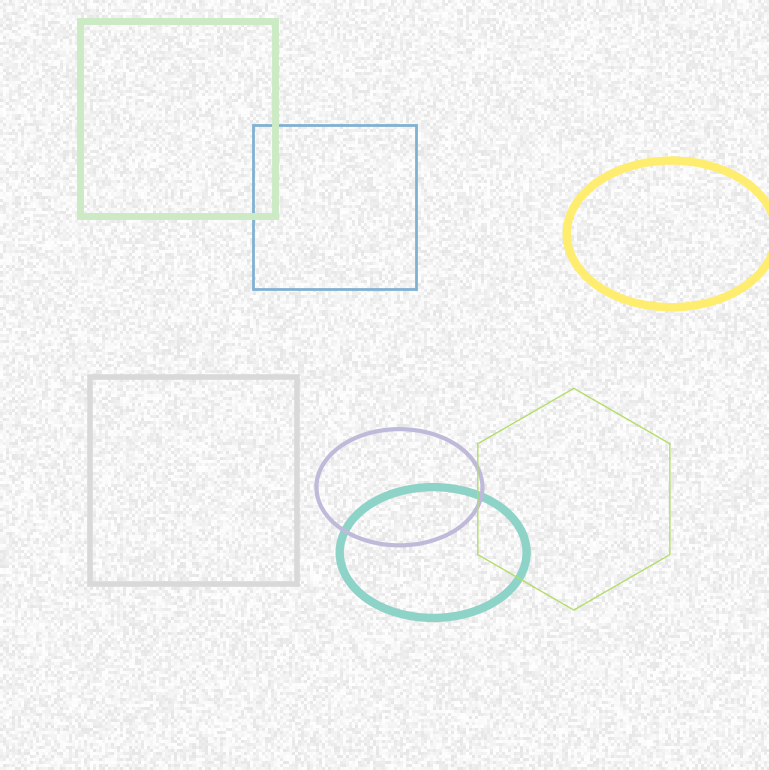[{"shape": "oval", "thickness": 3, "radius": 0.61, "center": [0.563, 0.282]}, {"shape": "oval", "thickness": 1.5, "radius": 0.54, "center": [0.519, 0.367]}, {"shape": "square", "thickness": 1, "radius": 0.53, "center": [0.434, 0.731]}, {"shape": "hexagon", "thickness": 0.5, "radius": 0.72, "center": [0.745, 0.352]}, {"shape": "square", "thickness": 2, "radius": 0.67, "center": [0.251, 0.376]}, {"shape": "square", "thickness": 2.5, "radius": 0.63, "center": [0.23, 0.846]}, {"shape": "oval", "thickness": 3, "radius": 0.68, "center": [0.872, 0.696]}]